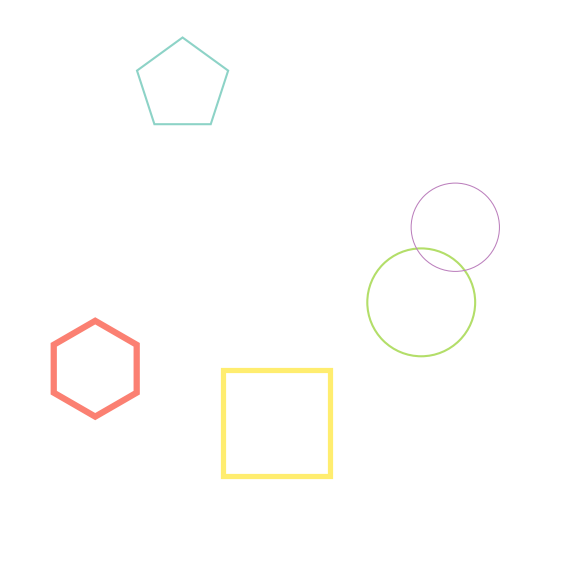[{"shape": "pentagon", "thickness": 1, "radius": 0.41, "center": [0.316, 0.851]}, {"shape": "hexagon", "thickness": 3, "radius": 0.41, "center": [0.165, 0.361]}, {"shape": "circle", "thickness": 1, "radius": 0.47, "center": [0.729, 0.476]}, {"shape": "circle", "thickness": 0.5, "radius": 0.38, "center": [0.788, 0.606]}, {"shape": "square", "thickness": 2.5, "radius": 0.46, "center": [0.479, 0.267]}]